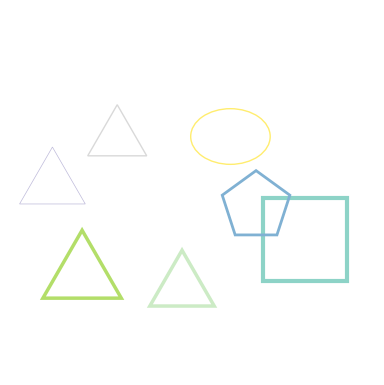[{"shape": "square", "thickness": 3, "radius": 0.54, "center": [0.792, 0.378]}, {"shape": "triangle", "thickness": 0.5, "radius": 0.49, "center": [0.136, 0.519]}, {"shape": "pentagon", "thickness": 2, "radius": 0.46, "center": [0.665, 0.464]}, {"shape": "triangle", "thickness": 2.5, "radius": 0.59, "center": [0.213, 0.284]}, {"shape": "triangle", "thickness": 1, "radius": 0.44, "center": [0.304, 0.639]}, {"shape": "triangle", "thickness": 2.5, "radius": 0.48, "center": [0.473, 0.253]}, {"shape": "oval", "thickness": 1, "radius": 0.52, "center": [0.599, 0.645]}]